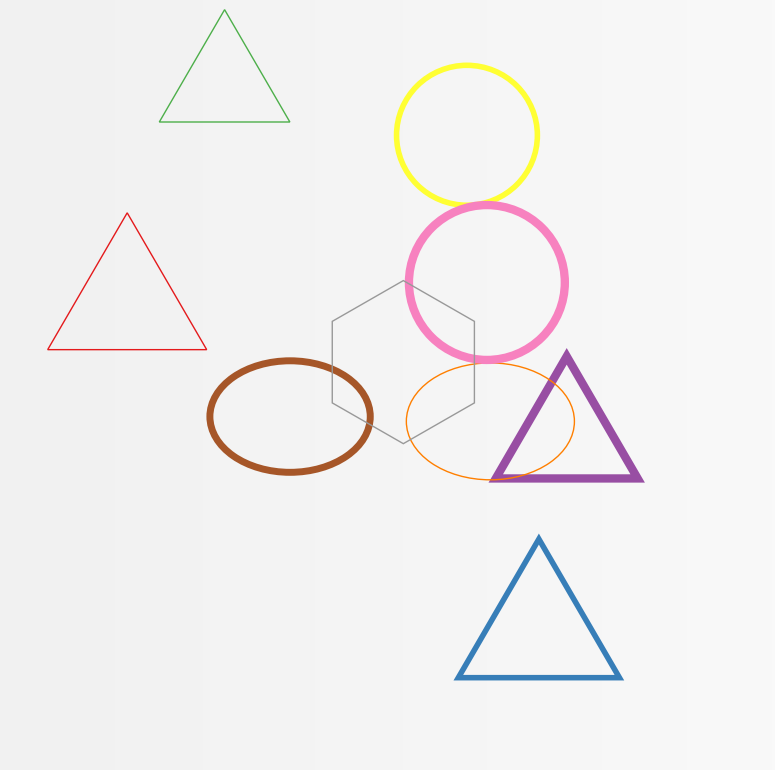[{"shape": "triangle", "thickness": 0.5, "radius": 0.59, "center": [0.164, 0.605]}, {"shape": "triangle", "thickness": 2, "radius": 0.6, "center": [0.695, 0.18]}, {"shape": "triangle", "thickness": 0.5, "radius": 0.49, "center": [0.29, 0.89]}, {"shape": "triangle", "thickness": 3, "radius": 0.53, "center": [0.731, 0.431]}, {"shape": "oval", "thickness": 0.5, "radius": 0.54, "center": [0.633, 0.453]}, {"shape": "circle", "thickness": 2, "radius": 0.45, "center": [0.603, 0.824]}, {"shape": "oval", "thickness": 2.5, "radius": 0.52, "center": [0.374, 0.459]}, {"shape": "circle", "thickness": 3, "radius": 0.5, "center": [0.628, 0.633]}, {"shape": "hexagon", "thickness": 0.5, "radius": 0.53, "center": [0.52, 0.53]}]